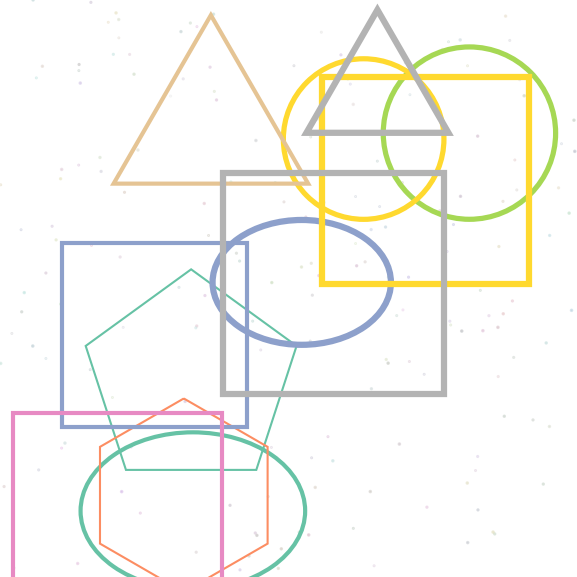[{"shape": "oval", "thickness": 2, "radius": 0.97, "center": [0.334, 0.114]}, {"shape": "pentagon", "thickness": 1, "radius": 0.96, "center": [0.331, 0.341]}, {"shape": "hexagon", "thickness": 1, "radius": 0.84, "center": [0.318, 0.142]}, {"shape": "oval", "thickness": 3, "radius": 0.77, "center": [0.522, 0.51]}, {"shape": "square", "thickness": 2, "radius": 0.8, "center": [0.268, 0.419]}, {"shape": "square", "thickness": 2, "radius": 0.9, "center": [0.203, 0.103]}, {"shape": "circle", "thickness": 2.5, "radius": 0.75, "center": [0.813, 0.769]}, {"shape": "circle", "thickness": 2.5, "radius": 0.7, "center": [0.63, 0.758]}, {"shape": "square", "thickness": 3, "radius": 0.9, "center": [0.737, 0.687]}, {"shape": "triangle", "thickness": 2, "radius": 0.97, "center": [0.365, 0.778]}, {"shape": "square", "thickness": 3, "radius": 0.96, "center": [0.577, 0.508]}, {"shape": "triangle", "thickness": 3, "radius": 0.71, "center": [0.654, 0.84]}]